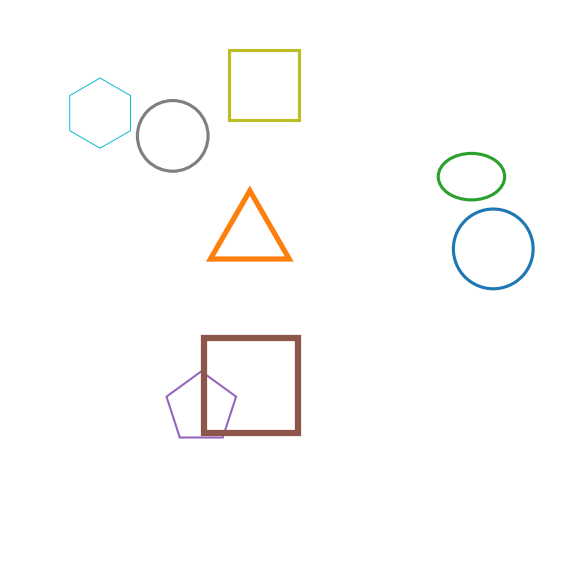[{"shape": "circle", "thickness": 1.5, "radius": 0.35, "center": [0.854, 0.568]}, {"shape": "triangle", "thickness": 2.5, "radius": 0.39, "center": [0.433, 0.59]}, {"shape": "oval", "thickness": 1.5, "radius": 0.29, "center": [0.816, 0.693]}, {"shape": "pentagon", "thickness": 1, "radius": 0.32, "center": [0.349, 0.293]}, {"shape": "square", "thickness": 3, "radius": 0.41, "center": [0.434, 0.332]}, {"shape": "circle", "thickness": 1.5, "radius": 0.31, "center": [0.299, 0.764]}, {"shape": "square", "thickness": 1.5, "radius": 0.3, "center": [0.457, 0.852]}, {"shape": "hexagon", "thickness": 0.5, "radius": 0.3, "center": [0.173, 0.803]}]